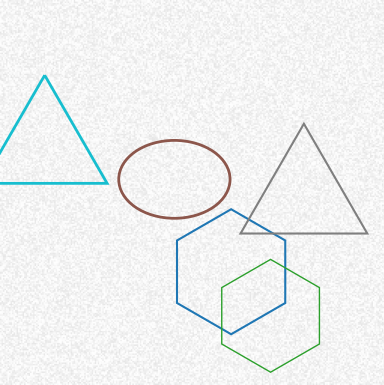[{"shape": "hexagon", "thickness": 1.5, "radius": 0.81, "center": [0.6, 0.294]}, {"shape": "hexagon", "thickness": 1, "radius": 0.73, "center": [0.703, 0.18]}, {"shape": "oval", "thickness": 2, "radius": 0.72, "center": [0.453, 0.534]}, {"shape": "triangle", "thickness": 1.5, "radius": 0.95, "center": [0.789, 0.488]}, {"shape": "triangle", "thickness": 2, "radius": 0.94, "center": [0.116, 0.617]}]